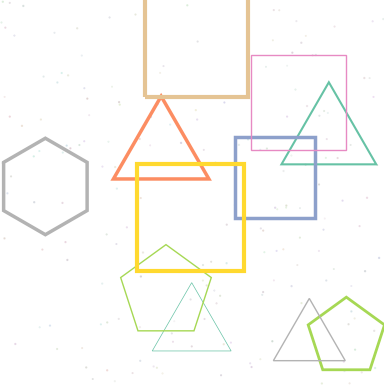[{"shape": "triangle", "thickness": 0.5, "radius": 0.59, "center": [0.498, 0.148]}, {"shape": "triangle", "thickness": 1.5, "radius": 0.71, "center": [0.854, 0.644]}, {"shape": "triangle", "thickness": 2.5, "radius": 0.72, "center": [0.419, 0.607]}, {"shape": "square", "thickness": 2.5, "radius": 0.52, "center": [0.715, 0.539]}, {"shape": "square", "thickness": 1, "radius": 0.61, "center": [0.776, 0.734]}, {"shape": "pentagon", "thickness": 2, "radius": 0.52, "center": [0.9, 0.124]}, {"shape": "pentagon", "thickness": 1, "radius": 0.62, "center": [0.431, 0.241]}, {"shape": "square", "thickness": 3, "radius": 0.69, "center": [0.494, 0.435]}, {"shape": "square", "thickness": 3, "radius": 0.66, "center": [0.51, 0.881]}, {"shape": "triangle", "thickness": 1, "radius": 0.54, "center": [0.803, 0.117]}, {"shape": "hexagon", "thickness": 2.5, "radius": 0.63, "center": [0.118, 0.516]}]